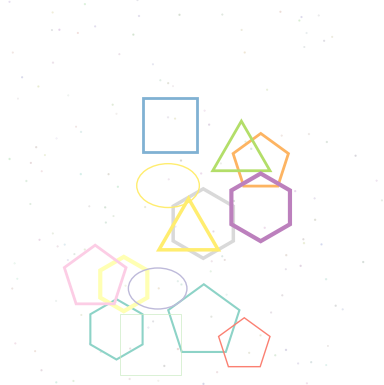[{"shape": "pentagon", "thickness": 1.5, "radius": 0.49, "center": [0.529, 0.164]}, {"shape": "hexagon", "thickness": 1.5, "radius": 0.39, "center": [0.303, 0.145]}, {"shape": "hexagon", "thickness": 3, "radius": 0.35, "center": [0.322, 0.262]}, {"shape": "oval", "thickness": 1, "radius": 0.38, "center": [0.41, 0.251]}, {"shape": "pentagon", "thickness": 1, "radius": 0.35, "center": [0.635, 0.104]}, {"shape": "square", "thickness": 2, "radius": 0.35, "center": [0.442, 0.676]}, {"shape": "pentagon", "thickness": 2, "radius": 0.38, "center": [0.677, 0.578]}, {"shape": "triangle", "thickness": 2, "radius": 0.43, "center": [0.627, 0.599]}, {"shape": "pentagon", "thickness": 2, "radius": 0.42, "center": [0.247, 0.279]}, {"shape": "hexagon", "thickness": 2.5, "radius": 0.45, "center": [0.528, 0.419]}, {"shape": "hexagon", "thickness": 3, "radius": 0.44, "center": [0.677, 0.461]}, {"shape": "square", "thickness": 0.5, "radius": 0.39, "center": [0.391, 0.106]}, {"shape": "oval", "thickness": 1, "radius": 0.41, "center": [0.436, 0.518]}, {"shape": "triangle", "thickness": 2.5, "radius": 0.44, "center": [0.49, 0.396]}]